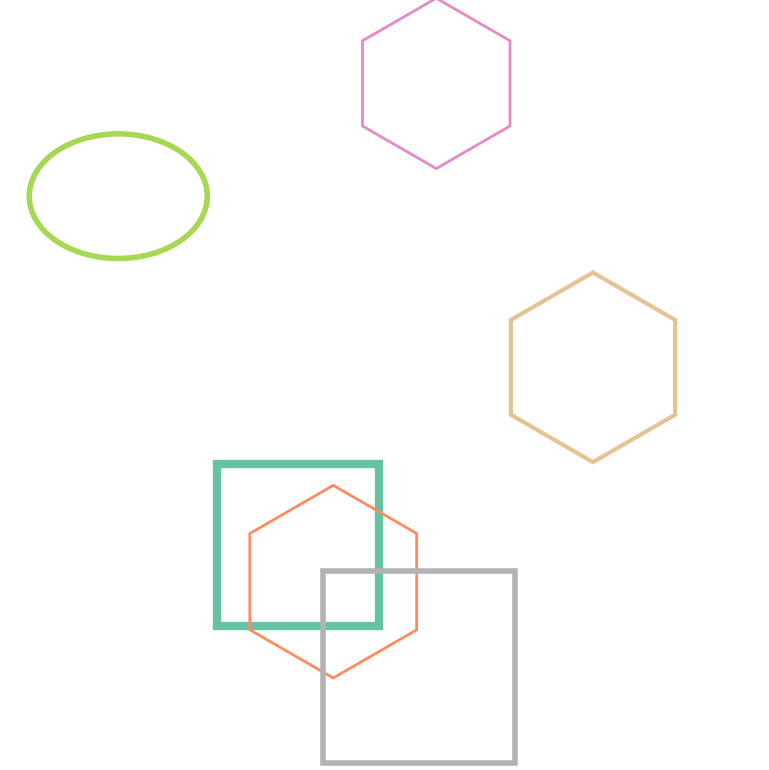[{"shape": "square", "thickness": 3, "radius": 0.52, "center": [0.387, 0.293]}, {"shape": "hexagon", "thickness": 1, "radius": 0.63, "center": [0.433, 0.245]}, {"shape": "hexagon", "thickness": 1, "radius": 0.55, "center": [0.567, 0.892]}, {"shape": "oval", "thickness": 2, "radius": 0.58, "center": [0.154, 0.745]}, {"shape": "hexagon", "thickness": 1.5, "radius": 0.62, "center": [0.77, 0.523]}, {"shape": "square", "thickness": 2, "radius": 0.62, "center": [0.545, 0.134]}]